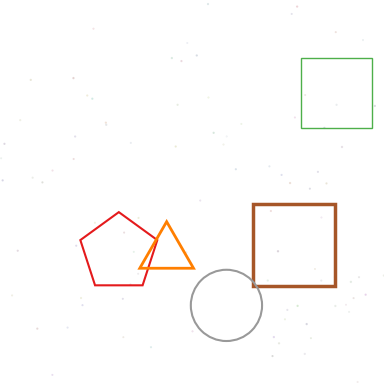[{"shape": "pentagon", "thickness": 1.5, "radius": 0.53, "center": [0.309, 0.344]}, {"shape": "square", "thickness": 1, "radius": 0.46, "center": [0.874, 0.759]}, {"shape": "triangle", "thickness": 2, "radius": 0.4, "center": [0.433, 0.344]}, {"shape": "square", "thickness": 2.5, "radius": 0.53, "center": [0.763, 0.363]}, {"shape": "circle", "thickness": 1.5, "radius": 0.46, "center": [0.588, 0.207]}]